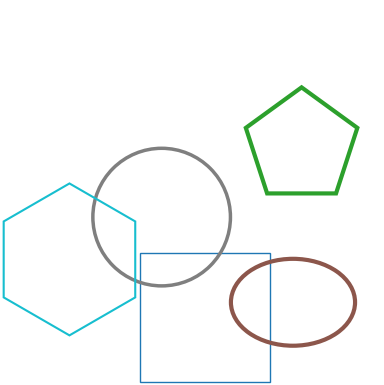[{"shape": "square", "thickness": 1, "radius": 0.84, "center": [0.532, 0.175]}, {"shape": "pentagon", "thickness": 3, "radius": 0.76, "center": [0.783, 0.621]}, {"shape": "oval", "thickness": 3, "radius": 0.81, "center": [0.761, 0.215]}, {"shape": "circle", "thickness": 2.5, "radius": 0.89, "center": [0.42, 0.436]}, {"shape": "hexagon", "thickness": 1.5, "radius": 0.99, "center": [0.18, 0.326]}]